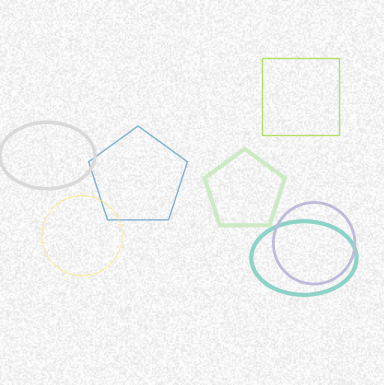[{"shape": "oval", "thickness": 3, "radius": 0.68, "center": [0.789, 0.33]}, {"shape": "circle", "thickness": 2, "radius": 0.53, "center": [0.816, 0.368]}, {"shape": "pentagon", "thickness": 1, "radius": 0.67, "center": [0.359, 0.538]}, {"shape": "square", "thickness": 1, "radius": 0.5, "center": [0.782, 0.748]}, {"shape": "oval", "thickness": 2.5, "radius": 0.62, "center": [0.123, 0.596]}, {"shape": "pentagon", "thickness": 3, "radius": 0.55, "center": [0.636, 0.503]}, {"shape": "circle", "thickness": 0.5, "radius": 0.52, "center": [0.213, 0.388]}]